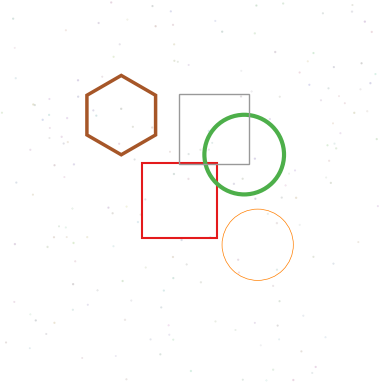[{"shape": "square", "thickness": 1.5, "radius": 0.48, "center": [0.466, 0.48]}, {"shape": "circle", "thickness": 3, "radius": 0.52, "center": [0.634, 0.598]}, {"shape": "circle", "thickness": 0.5, "radius": 0.46, "center": [0.669, 0.364]}, {"shape": "hexagon", "thickness": 2.5, "radius": 0.51, "center": [0.315, 0.701]}, {"shape": "square", "thickness": 1, "radius": 0.46, "center": [0.557, 0.665]}]